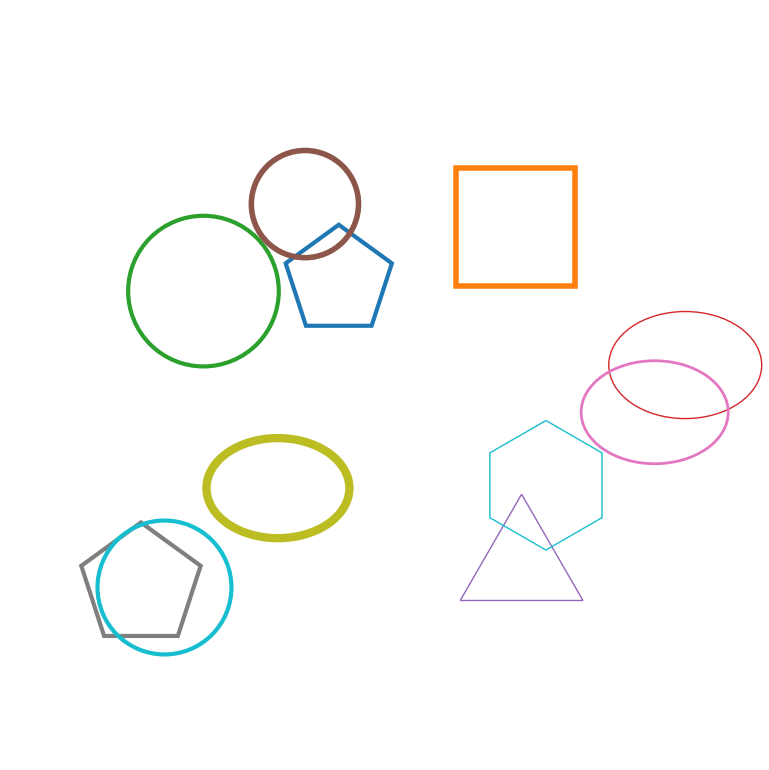[{"shape": "pentagon", "thickness": 1.5, "radius": 0.36, "center": [0.44, 0.636]}, {"shape": "square", "thickness": 2, "radius": 0.39, "center": [0.669, 0.705]}, {"shape": "circle", "thickness": 1.5, "radius": 0.49, "center": [0.264, 0.622]}, {"shape": "oval", "thickness": 0.5, "radius": 0.5, "center": [0.89, 0.526]}, {"shape": "triangle", "thickness": 0.5, "radius": 0.46, "center": [0.677, 0.266]}, {"shape": "circle", "thickness": 2, "radius": 0.35, "center": [0.396, 0.735]}, {"shape": "oval", "thickness": 1, "radius": 0.48, "center": [0.85, 0.465]}, {"shape": "pentagon", "thickness": 1.5, "radius": 0.41, "center": [0.183, 0.24]}, {"shape": "oval", "thickness": 3, "radius": 0.46, "center": [0.361, 0.366]}, {"shape": "circle", "thickness": 1.5, "radius": 0.43, "center": [0.214, 0.237]}, {"shape": "hexagon", "thickness": 0.5, "radius": 0.42, "center": [0.709, 0.37]}]